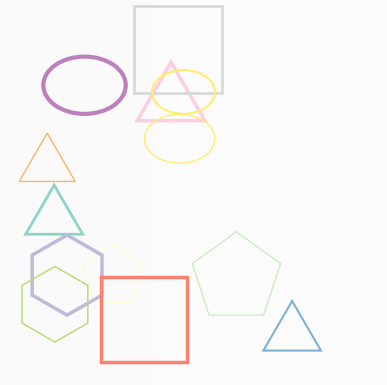[{"shape": "triangle", "thickness": 2, "radius": 0.43, "center": [0.14, 0.434]}, {"shape": "pentagon", "thickness": 0.5, "radius": 0.42, "center": [0.293, 0.283]}, {"shape": "hexagon", "thickness": 2.5, "radius": 0.52, "center": [0.173, 0.285]}, {"shape": "square", "thickness": 2.5, "radius": 0.56, "center": [0.371, 0.17]}, {"shape": "triangle", "thickness": 1.5, "radius": 0.43, "center": [0.754, 0.132]}, {"shape": "triangle", "thickness": 1, "radius": 0.42, "center": [0.122, 0.57]}, {"shape": "hexagon", "thickness": 1, "radius": 0.49, "center": [0.142, 0.21]}, {"shape": "triangle", "thickness": 2.5, "radius": 0.51, "center": [0.442, 0.737]}, {"shape": "square", "thickness": 2, "radius": 0.56, "center": [0.46, 0.872]}, {"shape": "oval", "thickness": 3, "radius": 0.53, "center": [0.218, 0.779]}, {"shape": "pentagon", "thickness": 1, "radius": 0.6, "center": [0.61, 0.278]}, {"shape": "oval", "thickness": 1.5, "radius": 0.41, "center": [0.473, 0.761]}, {"shape": "oval", "thickness": 1, "radius": 0.45, "center": [0.464, 0.64]}]